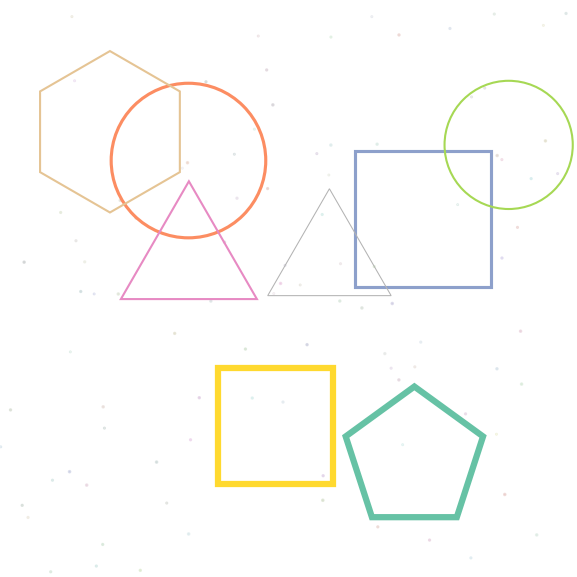[{"shape": "pentagon", "thickness": 3, "radius": 0.63, "center": [0.718, 0.205]}, {"shape": "circle", "thickness": 1.5, "radius": 0.67, "center": [0.326, 0.721]}, {"shape": "square", "thickness": 1.5, "radius": 0.59, "center": [0.733, 0.62]}, {"shape": "triangle", "thickness": 1, "radius": 0.68, "center": [0.327, 0.549]}, {"shape": "circle", "thickness": 1, "radius": 0.56, "center": [0.881, 0.748]}, {"shape": "square", "thickness": 3, "radius": 0.5, "center": [0.477, 0.262]}, {"shape": "hexagon", "thickness": 1, "radius": 0.7, "center": [0.19, 0.771]}, {"shape": "triangle", "thickness": 0.5, "radius": 0.62, "center": [0.57, 0.549]}]